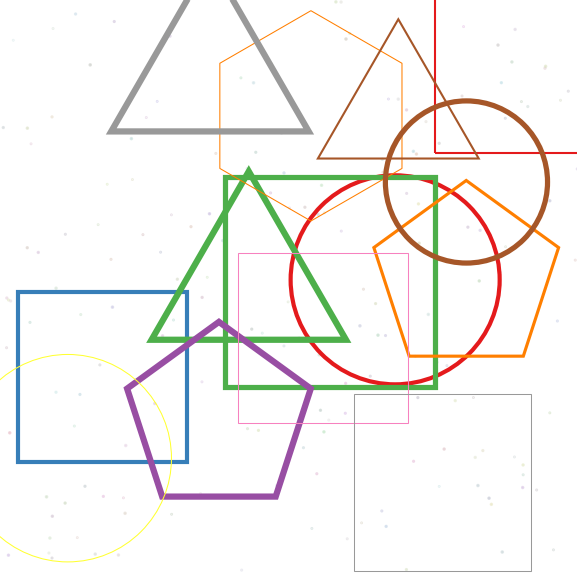[{"shape": "circle", "thickness": 2, "radius": 0.9, "center": [0.684, 0.515]}, {"shape": "square", "thickness": 1, "radius": 0.73, "center": [0.899, 0.879]}, {"shape": "square", "thickness": 2, "radius": 0.74, "center": [0.178, 0.346]}, {"shape": "triangle", "thickness": 3, "radius": 0.97, "center": [0.431, 0.508]}, {"shape": "square", "thickness": 2.5, "radius": 0.91, "center": [0.572, 0.511]}, {"shape": "pentagon", "thickness": 3, "radius": 0.84, "center": [0.379, 0.275]}, {"shape": "pentagon", "thickness": 1.5, "radius": 0.84, "center": [0.807, 0.518]}, {"shape": "hexagon", "thickness": 0.5, "radius": 0.91, "center": [0.538, 0.799]}, {"shape": "circle", "thickness": 0.5, "radius": 0.9, "center": [0.117, 0.206]}, {"shape": "triangle", "thickness": 1, "radius": 0.8, "center": [0.69, 0.805]}, {"shape": "circle", "thickness": 2.5, "radius": 0.7, "center": [0.808, 0.684]}, {"shape": "square", "thickness": 0.5, "radius": 0.74, "center": [0.559, 0.413]}, {"shape": "triangle", "thickness": 3, "radius": 0.99, "center": [0.364, 0.87]}, {"shape": "square", "thickness": 0.5, "radius": 0.77, "center": [0.766, 0.163]}]